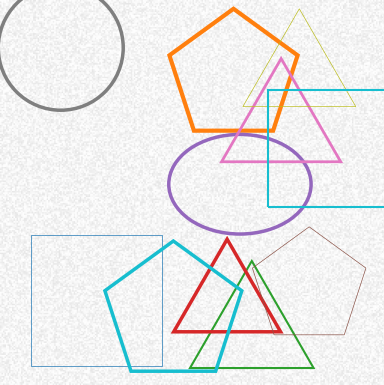[{"shape": "square", "thickness": 0.5, "radius": 0.85, "center": [0.25, 0.219]}, {"shape": "pentagon", "thickness": 3, "radius": 0.88, "center": [0.607, 0.802]}, {"shape": "triangle", "thickness": 1.5, "radius": 0.93, "center": [0.654, 0.137]}, {"shape": "triangle", "thickness": 2.5, "radius": 0.8, "center": [0.59, 0.218]}, {"shape": "oval", "thickness": 2.5, "radius": 0.92, "center": [0.623, 0.521]}, {"shape": "pentagon", "thickness": 0.5, "radius": 0.78, "center": [0.803, 0.256]}, {"shape": "triangle", "thickness": 2, "radius": 0.89, "center": [0.73, 0.669]}, {"shape": "circle", "thickness": 2.5, "radius": 0.81, "center": [0.158, 0.876]}, {"shape": "triangle", "thickness": 0.5, "radius": 0.85, "center": [0.777, 0.808]}, {"shape": "pentagon", "thickness": 2.5, "radius": 0.93, "center": [0.45, 0.187]}, {"shape": "square", "thickness": 1.5, "radius": 0.76, "center": [0.849, 0.614]}]